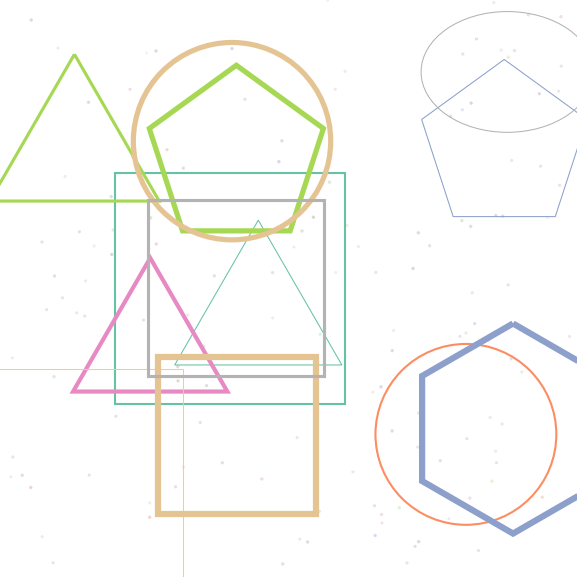[{"shape": "square", "thickness": 1, "radius": 1.0, "center": [0.398, 0.5]}, {"shape": "triangle", "thickness": 0.5, "radius": 0.84, "center": [0.447, 0.451]}, {"shape": "circle", "thickness": 1, "radius": 0.78, "center": [0.807, 0.247]}, {"shape": "hexagon", "thickness": 3, "radius": 0.91, "center": [0.888, 0.257]}, {"shape": "pentagon", "thickness": 0.5, "radius": 0.75, "center": [0.873, 0.746]}, {"shape": "triangle", "thickness": 2, "radius": 0.77, "center": [0.26, 0.398]}, {"shape": "pentagon", "thickness": 2.5, "radius": 0.79, "center": [0.409, 0.728]}, {"shape": "triangle", "thickness": 1.5, "radius": 0.85, "center": [0.129, 0.736]}, {"shape": "square", "thickness": 0.5, "radius": 0.93, "center": [0.13, 0.173]}, {"shape": "square", "thickness": 3, "radius": 0.68, "center": [0.411, 0.245]}, {"shape": "circle", "thickness": 2.5, "radius": 0.85, "center": [0.402, 0.755]}, {"shape": "square", "thickness": 1.5, "radius": 0.76, "center": [0.409, 0.501]}, {"shape": "oval", "thickness": 0.5, "radius": 0.75, "center": [0.879, 0.875]}]